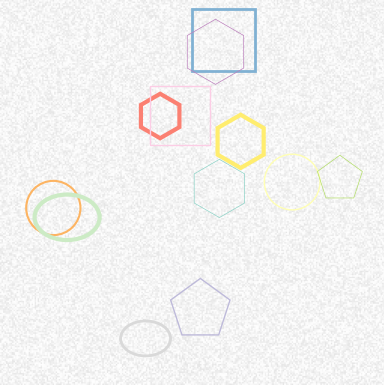[{"shape": "hexagon", "thickness": 0.5, "radius": 0.38, "center": [0.57, 0.511]}, {"shape": "circle", "thickness": 1, "radius": 0.36, "center": [0.759, 0.527]}, {"shape": "pentagon", "thickness": 1, "radius": 0.41, "center": [0.52, 0.196]}, {"shape": "hexagon", "thickness": 3, "radius": 0.29, "center": [0.416, 0.699]}, {"shape": "square", "thickness": 2, "radius": 0.41, "center": [0.581, 0.896]}, {"shape": "circle", "thickness": 1.5, "radius": 0.35, "center": [0.139, 0.46]}, {"shape": "pentagon", "thickness": 0.5, "radius": 0.31, "center": [0.883, 0.535]}, {"shape": "square", "thickness": 1, "radius": 0.39, "center": [0.468, 0.7]}, {"shape": "oval", "thickness": 2, "radius": 0.32, "center": [0.378, 0.121]}, {"shape": "hexagon", "thickness": 0.5, "radius": 0.42, "center": [0.56, 0.865]}, {"shape": "oval", "thickness": 3, "radius": 0.42, "center": [0.174, 0.436]}, {"shape": "hexagon", "thickness": 3, "radius": 0.35, "center": [0.625, 0.633]}]